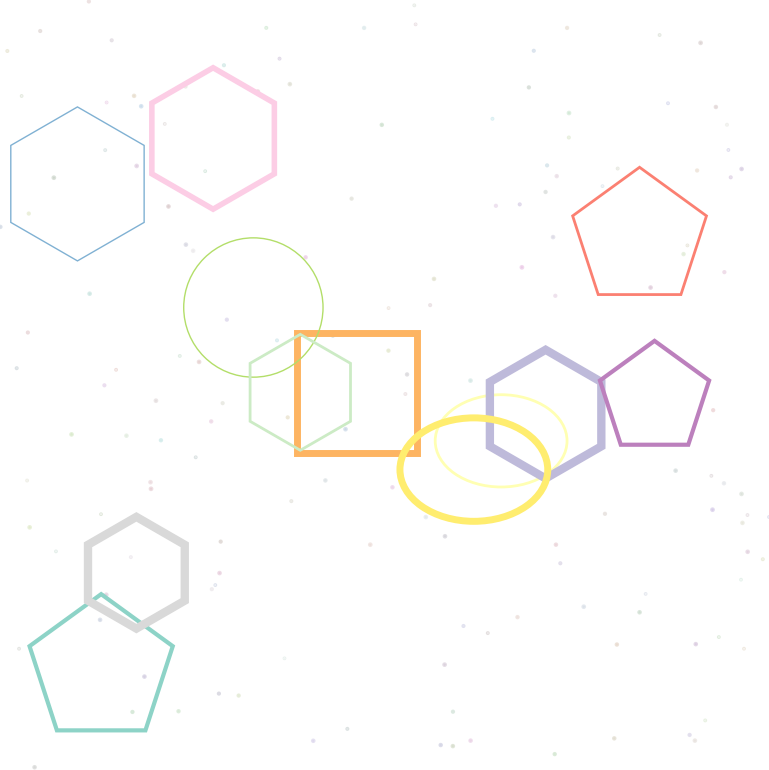[{"shape": "pentagon", "thickness": 1.5, "radius": 0.49, "center": [0.131, 0.131]}, {"shape": "oval", "thickness": 1, "radius": 0.43, "center": [0.651, 0.427]}, {"shape": "hexagon", "thickness": 3, "radius": 0.42, "center": [0.709, 0.462]}, {"shape": "pentagon", "thickness": 1, "radius": 0.46, "center": [0.831, 0.691]}, {"shape": "hexagon", "thickness": 0.5, "radius": 0.5, "center": [0.101, 0.761]}, {"shape": "square", "thickness": 2.5, "radius": 0.39, "center": [0.463, 0.489]}, {"shape": "circle", "thickness": 0.5, "radius": 0.45, "center": [0.329, 0.601]}, {"shape": "hexagon", "thickness": 2, "radius": 0.46, "center": [0.277, 0.82]}, {"shape": "hexagon", "thickness": 3, "radius": 0.36, "center": [0.177, 0.256]}, {"shape": "pentagon", "thickness": 1.5, "radius": 0.37, "center": [0.85, 0.483]}, {"shape": "hexagon", "thickness": 1, "radius": 0.38, "center": [0.39, 0.491]}, {"shape": "oval", "thickness": 2.5, "radius": 0.48, "center": [0.615, 0.39]}]